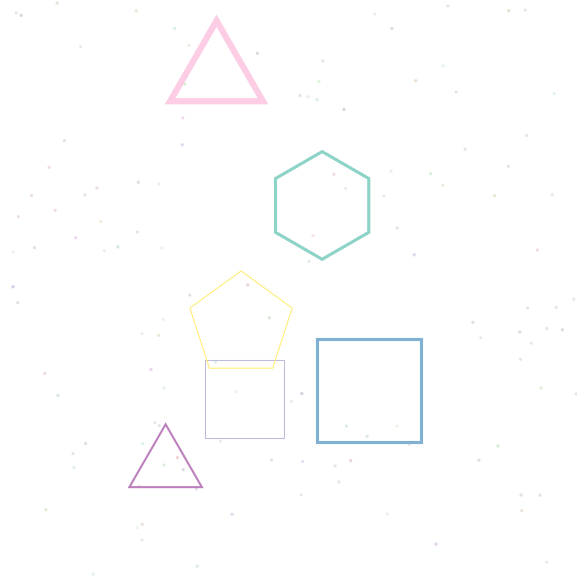[{"shape": "hexagon", "thickness": 1.5, "radius": 0.47, "center": [0.558, 0.643]}, {"shape": "square", "thickness": 0.5, "radius": 0.34, "center": [0.424, 0.309]}, {"shape": "square", "thickness": 1.5, "radius": 0.45, "center": [0.639, 0.324]}, {"shape": "triangle", "thickness": 3, "radius": 0.46, "center": [0.375, 0.87]}, {"shape": "triangle", "thickness": 1, "radius": 0.36, "center": [0.287, 0.192]}, {"shape": "pentagon", "thickness": 0.5, "radius": 0.47, "center": [0.417, 0.437]}]